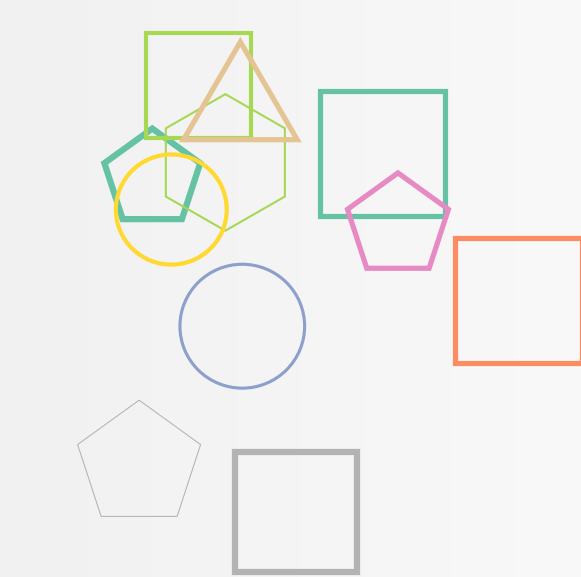[{"shape": "square", "thickness": 2.5, "radius": 0.54, "center": [0.659, 0.733]}, {"shape": "pentagon", "thickness": 3, "radius": 0.43, "center": [0.262, 0.69]}, {"shape": "square", "thickness": 2.5, "radius": 0.54, "center": [0.892, 0.479]}, {"shape": "circle", "thickness": 1.5, "radius": 0.54, "center": [0.417, 0.434]}, {"shape": "pentagon", "thickness": 2.5, "radius": 0.46, "center": [0.685, 0.608]}, {"shape": "square", "thickness": 2, "radius": 0.45, "center": [0.341, 0.851]}, {"shape": "hexagon", "thickness": 1, "radius": 0.59, "center": [0.388, 0.718]}, {"shape": "circle", "thickness": 2, "radius": 0.48, "center": [0.295, 0.636]}, {"shape": "triangle", "thickness": 2.5, "radius": 0.56, "center": [0.414, 0.814]}, {"shape": "pentagon", "thickness": 0.5, "radius": 0.56, "center": [0.239, 0.195]}, {"shape": "square", "thickness": 3, "radius": 0.52, "center": [0.509, 0.113]}]